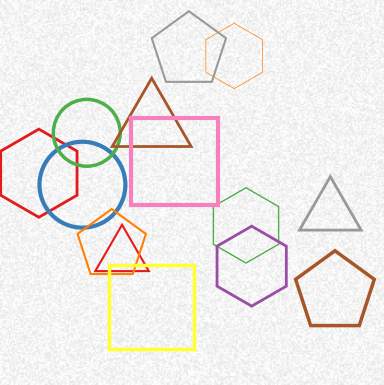[{"shape": "hexagon", "thickness": 2, "radius": 0.57, "center": [0.101, 0.55]}, {"shape": "triangle", "thickness": 1.5, "radius": 0.4, "center": [0.317, 0.336]}, {"shape": "circle", "thickness": 3, "radius": 0.56, "center": [0.214, 0.52]}, {"shape": "hexagon", "thickness": 1, "radius": 0.49, "center": [0.639, 0.415]}, {"shape": "circle", "thickness": 2.5, "radius": 0.43, "center": [0.225, 0.655]}, {"shape": "hexagon", "thickness": 2, "radius": 0.52, "center": [0.654, 0.309]}, {"shape": "pentagon", "thickness": 1.5, "radius": 0.47, "center": [0.29, 0.364]}, {"shape": "hexagon", "thickness": 0.5, "radius": 0.42, "center": [0.608, 0.855]}, {"shape": "square", "thickness": 2.5, "radius": 0.55, "center": [0.393, 0.202]}, {"shape": "pentagon", "thickness": 2.5, "radius": 0.54, "center": [0.87, 0.241]}, {"shape": "triangle", "thickness": 2, "radius": 0.59, "center": [0.394, 0.679]}, {"shape": "square", "thickness": 3, "radius": 0.56, "center": [0.452, 0.582]}, {"shape": "pentagon", "thickness": 1.5, "radius": 0.51, "center": [0.491, 0.869]}, {"shape": "triangle", "thickness": 2, "radius": 0.46, "center": [0.858, 0.449]}]